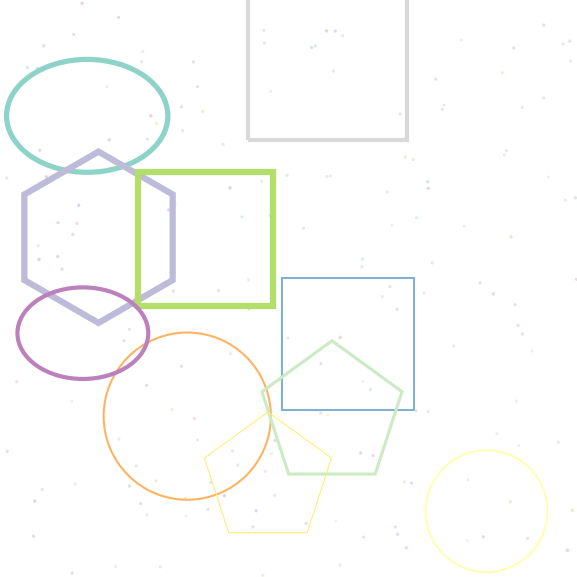[{"shape": "oval", "thickness": 2.5, "radius": 0.7, "center": [0.151, 0.799]}, {"shape": "circle", "thickness": 1, "radius": 0.53, "center": [0.843, 0.114]}, {"shape": "hexagon", "thickness": 3, "radius": 0.74, "center": [0.171, 0.588]}, {"shape": "square", "thickness": 1, "radius": 0.57, "center": [0.603, 0.404]}, {"shape": "circle", "thickness": 1, "radius": 0.72, "center": [0.324, 0.279]}, {"shape": "square", "thickness": 3, "radius": 0.58, "center": [0.356, 0.585]}, {"shape": "square", "thickness": 2, "radius": 0.69, "center": [0.567, 0.894]}, {"shape": "oval", "thickness": 2, "radius": 0.57, "center": [0.143, 0.422]}, {"shape": "pentagon", "thickness": 1.5, "radius": 0.64, "center": [0.575, 0.281]}, {"shape": "pentagon", "thickness": 0.5, "radius": 0.58, "center": [0.464, 0.17]}]